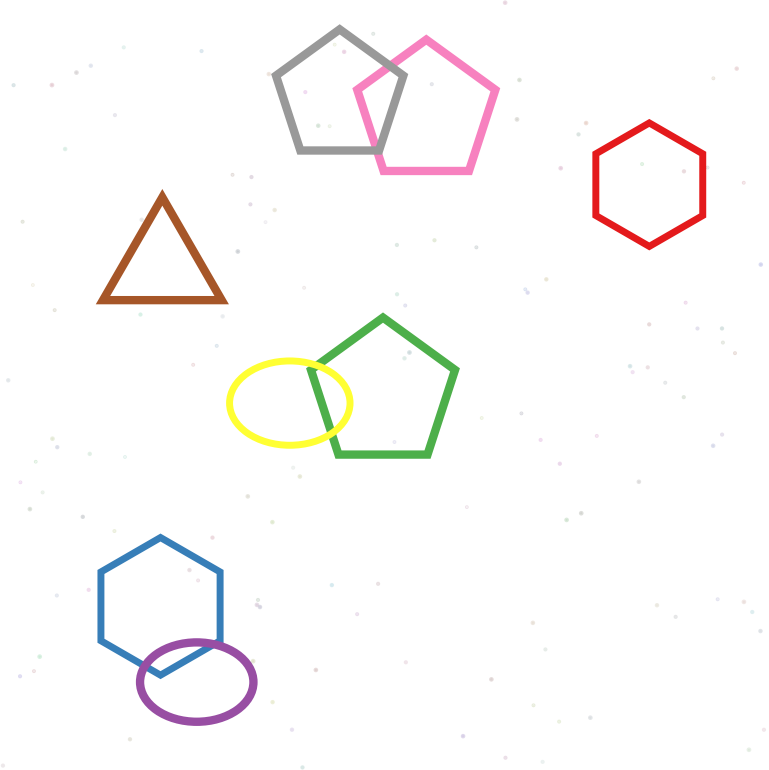[{"shape": "hexagon", "thickness": 2.5, "radius": 0.4, "center": [0.843, 0.76]}, {"shape": "hexagon", "thickness": 2.5, "radius": 0.45, "center": [0.208, 0.213]}, {"shape": "pentagon", "thickness": 3, "radius": 0.49, "center": [0.497, 0.489]}, {"shape": "oval", "thickness": 3, "radius": 0.37, "center": [0.256, 0.114]}, {"shape": "oval", "thickness": 2.5, "radius": 0.39, "center": [0.376, 0.476]}, {"shape": "triangle", "thickness": 3, "radius": 0.45, "center": [0.211, 0.655]}, {"shape": "pentagon", "thickness": 3, "radius": 0.47, "center": [0.554, 0.854]}, {"shape": "pentagon", "thickness": 3, "radius": 0.43, "center": [0.441, 0.875]}]